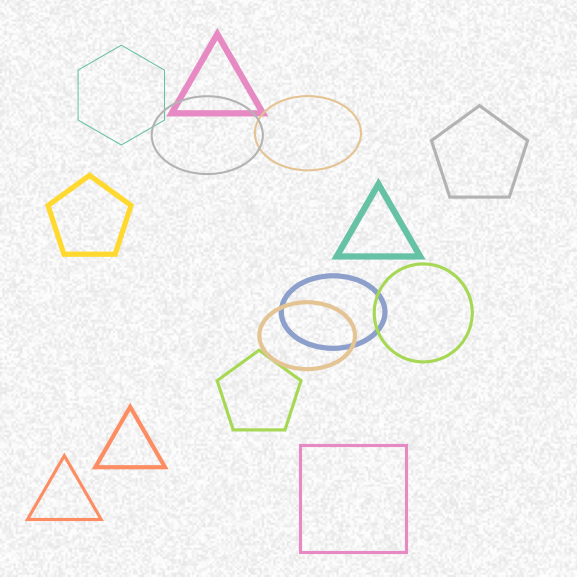[{"shape": "triangle", "thickness": 3, "radius": 0.42, "center": [0.655, 0.597]}, {"shape": "hexagon", "thickness": 0.5, "radius": 0.43, "center": [0.21, 0.834]}, {"shape": "triangle", "thickness": 2, "radius": 0.35, "center": [0.225, 0.225]}, {"shape": "triangle", "thickness": 1.5, "radius": 0.37, "center": [0.111, 0.136]}, {"shape": "oval", "thickness": 2.5, "radius": 0.45, "center": [0.577, 0.459]}, {"shape": "square", "thickness": 1.5, "radius": 0.46, "center": [0.611, 0.136]}, {"shape": "triangle", "thickness": 3, "radius": 0.46, "center": [0.376, 0.849]}, {"shape": "pentagon", "thickness": 1.5, "radius": 0.38, "center": [0.449, 0.316]}, {"shape": "circle", "thickness": 1.5, "radius": 0.42, "center": [0.733, 0.457]}, {"shape": "pentagon", "thickness": 2.5, "radius": 0.38, "center": [0.155, 0.62]}, {"shape": "oval", "thickness": 2, "radius": 0.41, "center": [0.532, 0.418]}, {"shape": "oval", "thickness": 1, "radius": 0.46, "center": [0.533, 0.768]}, {"shape": "pentagon", "thickness": 1.5, "radius": 0.44, "center": [0.83, 0.729]}, {"shape": "oval", "thickness": 1, "radius": 0.48, "center": [0.359, 0.765]}]